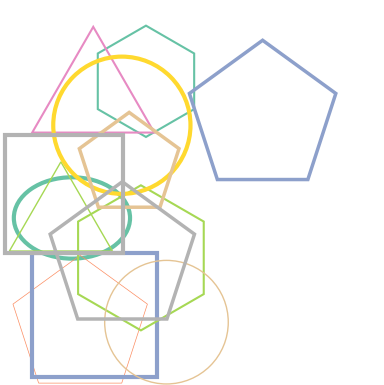[{"shape": "oval", "thickness": 3, "radius": 0.75, "center": [0.187, 0.434]}, {"shape": "hexagon", "thickness": 1.5, "radius": 0.72, "center": [0.379, 0.789]}, {"shape": "pentagon", "thickness": 0.5, "radius": 0.92, "center": [0.208, 0.153]}, {"shape": "pentagon", "thickness": 2.5, "radius": 1.0, "center": [0.682, 0.695]}, {"shape": "square", "thickness": 3, "radius": 0.81, "center": [0.245, 0.182]}, {"shape": "triangle", "thickness": 1.5, "radius": 0.92, "center": [0.242, 0.747]}, {"shape": "hexagon", "thickness": 1.5, "radius": 0.94, "center": [0.366, 0.33]}, {"shape": "triangle", "thickness": 1, "radius": 0.77, "center": [0.158, 0.425]}, {"shape": "circle", "thickness": 3, "radius": 0.89, "center": [0.317, 0.675]}, {"shape": "pentagon", "thickness": 2.5, "radius": 0.68, "center": [0.336, 0.572]}, {"shape": "circle", "thickness": 1, "radius": 0.8, "center": [0.432, 0.163]}, {"shape": "square", "thickness": 3, "radius": 0.76, "center": [0.166, 0.497]}, {"shape": "pentagon", "thickness": 2.5, "radius": 0.99, "center": [0.318, 0.331]}]